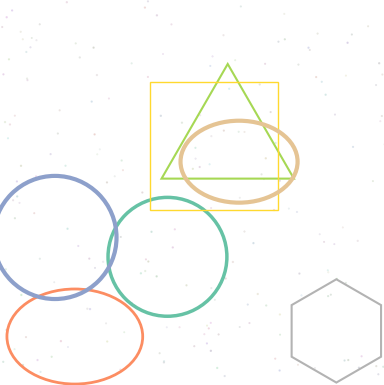[{"shape": "circle", "thickness": 2.5, "radius": 0.77, "center": [0.435, 0.333]}, {"shape": "oval", "thickness": 2, "radius": 0.88, "center": [0.194, 0.126]}, {"shape": "circle", "thickness": 3, "radius": 0.8, "center": [0.143, 0.383]}, {"shape": "triangle", "thickness": 1.5, "radius": 0.99, "center": [0.591, 0.635]}, {"shape": "square", "thickness": 1, "radius": 0.83, "center": [0.556, 0.62]}, {"shape": "oval", "thickness": 3, "radius": 0.76, "center": [0.621, 0.58]}, {"shape": "hexagon", "thickness": 1.5, "radius": 0.67, "center": [0.874, 0.14]}]